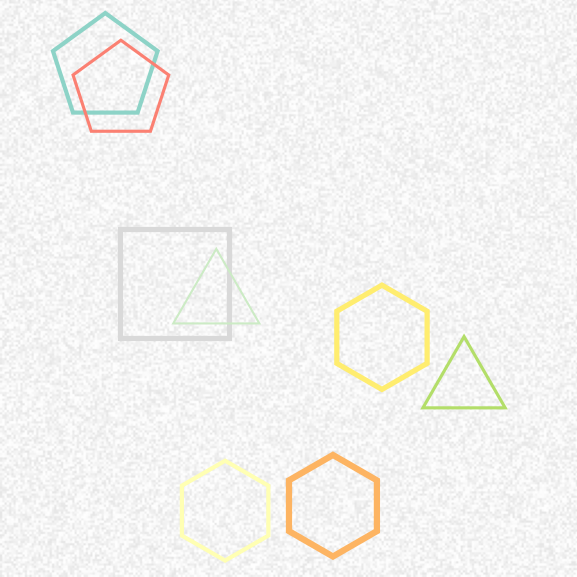[{"shape": "pentagon", "thickness": 2, "radius": 0.48, "center": [0.182, 0.881]}, {"shape": "hexagon", "thickness": 2, "radius": 0.43, "center": [0.39, 0.115]}, {"shape": "pentagon", "thickness": 1.5, "radius": 0.44, "center": [0.209, 0.842]}, {"shape": "hexagon", "thickness": 3, "radius": 0.44, "center": [0.577, 0.123]}, {"shape": "triangle", "thickness": 1.5, "radius": 0.41, "center": [0.804, 0.334]}, {"shape": "square", "thickness": 2.5, "radius": 0.47, "center": [0.303, 0.508]}, {"shape": "triangle", "thickness": 1, "radius": 0.43, "center": [0.375, 0.482]}, {"shape": "hexagon", "thickness": 2.5, "radius": 0.45, "center": [0.661, 0.415]}]